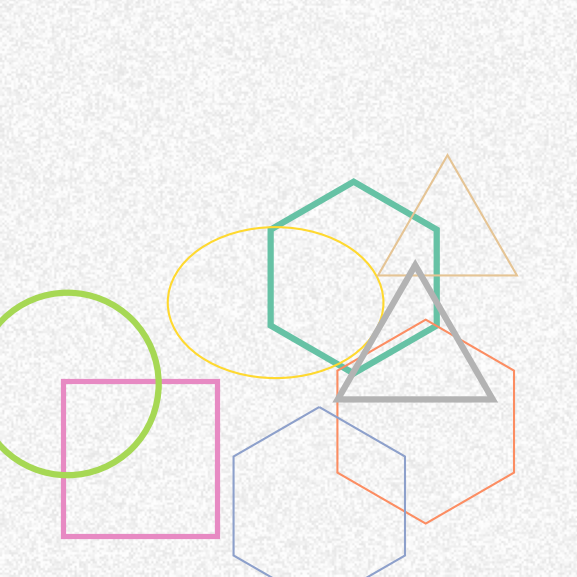[{"shape": "hexagon", "thickness": 3, "radius": 0.83, "center": [0.612, 0.518]}, {"shape": "hexagon", "thickness": 1, "radius": 0.88, "center": [0.737, 0.269]}, {"shape": "hexagon", "thickness": 1, "radius": 0.86, "center": [0.553, 0.123]}, {"shape": "square", "thickness": 2.5, "radius": 0.67, "center": [0.242, 0.205]}, {"shape": "circle", "thickness": 3, "radius": 0.79, "center": [0.117, 0.334]}, {"shape": "oval", "thickness": 1, "radius": 0.93, "center": [0.477, 0.475]}, {"shape": "triangle", "thickness": 1, "radius": 0.69, "center": [0.775, 0.592]}, {"shape": "triangle", "thickness": 3, "radius": 0.77, "center": [0.719, 0.385]}]